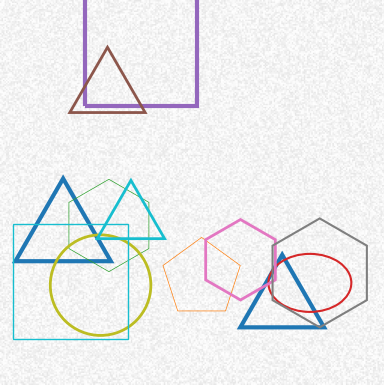[{"shape": "triangle", "thickness": 3, "radius": 0.72, "center": [0.164, 0.393]}, {"shape": "triangle", "thickness": 3, "radius": 0.63, "center": [0.733, 0.213]}, {"shape": "pentagon", "thickness": 0.5, "radius": 0.53, "center": [0.524, 0.278]}, {"shape": "hexagon", "thickness": 0.5, "radius": 0.6, "center": [0.283, 0.414]}, {"shape": "oval", "thickness": 1.5, "radius": 0.54, "center": [0.805, 0.265]}, {"shape": "square", "thickness": 3, "radius": 0.72, "center": [0.366, 0.869]}, {"shape": "triangle", "thickness": 2, "radius": 0.57, "center": [0.279, 0.764]}, {"shape": "hexagon", "thickness": 2, "radius": 0.52, "center": [0.625, 0.325]}, {"shape": "hexagon", "thickness": 1.5, "radius": 0.71, "center": [0.83, 0.291]}, {"shape": "circle", "thickness": 2, "radius": 0.65, "center": [0.261, 0.259]}, {"shape": "square", "thickness": 1, "radius": 0.75, "center": [0.183, 0.269]}, {"shape": "triangle", "thickness": 2, "radius": 0.5, "center": [0.34, 0.431]}]